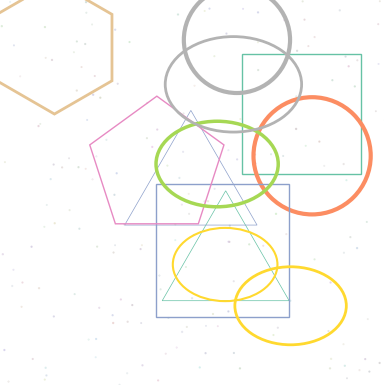[{"shape": "square", "thickness": 1, "radius": 0.78, "center": [0.783, 0.704]}, {"shape": "triangle", "thickness": 0.5, "radius": 0.95, "center": [0.586, 0.314]}, {"shape": "circle", "thickness": 3, "radius": 0.76, "center": [0.811, 0.595]}, {"shape": "triangle", "thickness": 0.5, "radius": 0.99, "center": [0.496, 0.515]}, {"shape": "square", "thickness": 1, "radius": 0.86, "center": [0.578, 0.349]}, {"shape": "pentagon", "thickness": 1, "radius": 0.92, "center": [0.407, 0.567]}, {"shape": "oval", "thickness": 2.5, "radius": 0.79, "center": [0.564, 0.574]}, {"shape": "oval", "thickness": 2, "radius": 0.72, "center": [0.755, 0.206]}, {"shape": "oval", "thickness": 1.5, "radius": 0.68, "center": [0.585, 0.313]}, {"shape": "hexagon", "thickness": 2, "radius": 0.86, "center": [0.141, 0.876]}, {"shape": "circle", "thickness": 3, "radius": 0.69, "center": [0.615, 0.896]}, {"shape": "oval", "thickness": 2, "radius": 0.89, "center": [0.606, 0.781]}]